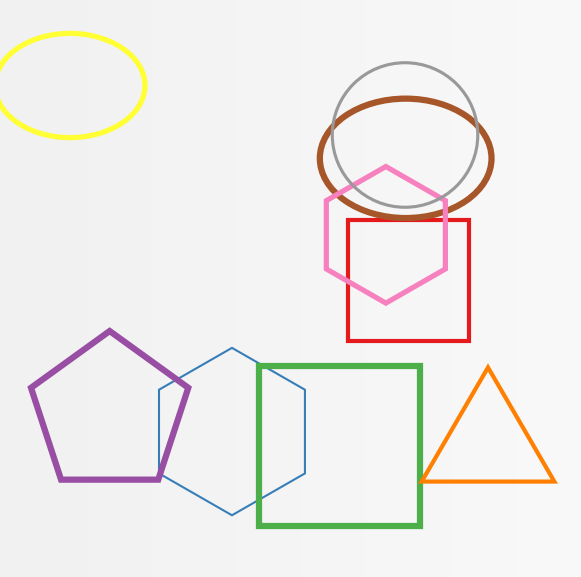[{"shape": "square", "thickness": 2, "radius": 0.52, "center": [0.703, 0.514]}, {"shape": "hexagon", "thickness": 1, "radius": 0.72, "center": [0.399, 0.252]}, {"shape": "square", "thickness": 3, "radius": 0.69, "center": [0.584, 0.227]}, {"shape": "pentagon", "thickness": 3, "radius": 0.71, "center": [0.189, 0.284]}, {"shape": "triangle", "thickness": 2, "radius": 0.66, "center": [0.84, 0.231]}, {"shape": "oval", "thickness": 2.5, "radius": 0.64, "center": [0.12, 0.851]}, {"shape": "oval", "thickness": 3, "radius": 0.74, "center": [0.698, 0.725]}, {"shape": "hexagon", "thickness": 2.5, "radius": 0.59, "center": [0.664, 0.593]}, {"shape": "circle", "thickness": 1.5, "radius": 0.63, "center": [0.697, 0.765]}]